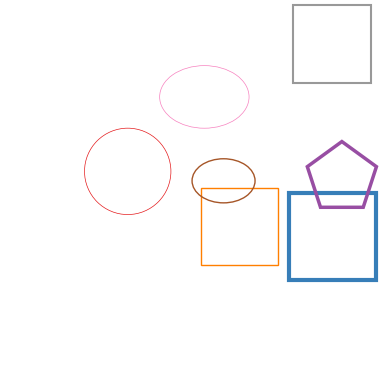[{"shape": "circle", "thickness": 0.5, "radius": 0.56, "center": [0.332, 0.555]}, {"shape": "square", "thickness": 3, "radius": 0.57, "center": [0.864, 0.386]}, {"shape": "pentagon", "thickness": 2.5, "radius": 0.47, "center": [0.888, 0.538]}, {"shape": "square", "thickness": 1, "radius": 0.5, "center": [0.623, 0.411]}, {"shape": "oval", "thickness": 1, "radius": 0.41, "center": [0.581, 0.53]}, {"shape": "oval", "thickness": 0.5, "radius": 0.58, "center": [0.531, 0.748]}, {"shape": "square", "thickness": 1.5, "radius": 0.51, "center": [0.862, 0.886]}]